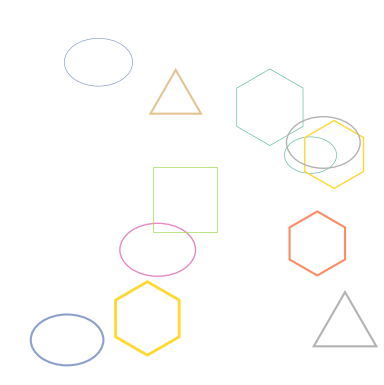[{"shape": "hexagon", "thickness": 0.5, "radius": 0.5, "center": [0.701, 0.721]}, {"shape": "oval", "thickness": 0.5, "radius": 0.34, "center": [0.807, 0.597]}, {"shape": "hexagon", "thickness": 1.5, "radius": 0.42, "center": [0.824, 0.368]}, {"shape": "oval", "thickness": 1.5, "radius": 0.47, "center": [0.174, 0.117]}, {"shape": "oval", "thickness": 0.5, "radius": 0.44, "center": [0.256, 0.838]}, {"shape": "oval", "thickness": 1, "radius": 0.49, "center": [0.41, 0.351]}, {"shape": "square", "thickness": 0.5, "radius": 0.42, "center": [0.481, 0.482]}, {"shape": "hexagon", "thickness": 1, "radius": 0.44, "center": [0.868, 0.599]}, {"shape": "hexagon", "thickness": 2, "radius": 0.48, "center": [0.383, 0.173]}, {"shape": "triangle", "thickness": 1.5, "radius": 0.38, "center": [0.456, 0.743]}, {"shape": "triangle", "thickness": 1.5, "radius": 0.47, "center": [0.896, 0.147]}, {"shape": "oval", "thickness": 1, "radius": 0.48, "center": [0.84, 0.63]}]